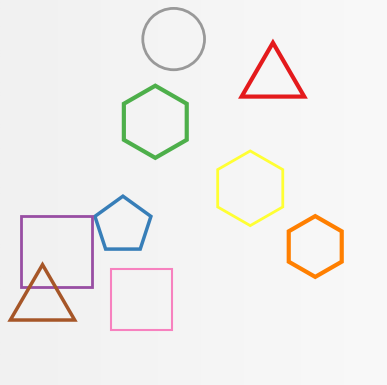[{"shape": "triangle", "thickness": 3, "radius": 0.47, "center": [0.704, 0.796]}, {"shape": "pentagon", "thickness": 2.5, "radius": 0.38, "center": [0.317, 0.414]}, {"shape": "hexagon", "thickness": 3, "radius": 0.47, "center": [0.401, 0.684]}, {"shape": "square", "thickness": 2, "radius": 0.46, "center": [0.146, 0.347]}, {"shape": "hexagon", "thickness": 3, "radius": 0.39, "center": [0.814, 0.36]}, {"shape": "hexagon", "thickness": 2, "radius": 0.48, "center": [0.646, 0.511]}, {"shape": "triangle", "thickness": 2.5, "radius": 0.48, "center": [0.11, 0.217]}, {"shape": "square", "thickness": 1.5, "radius": 0.39, "center": [0.366, 0.222]}, {"shape": "circle", "thickness": 2, "radius": 0.4, "center": [0.448, 0.899]}]